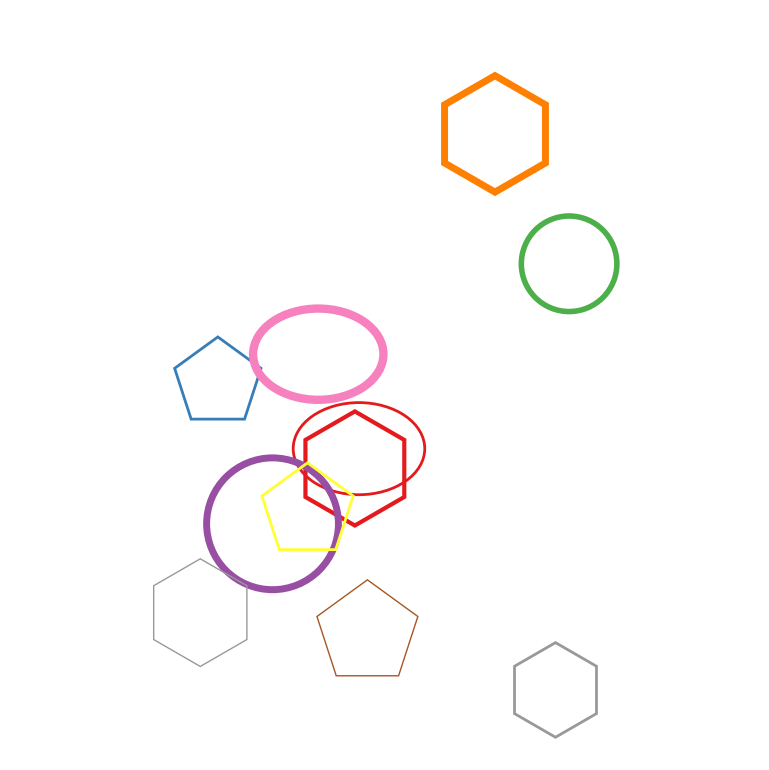[{"shape": "oval", "thickness": 1, "radius": 0.43, "center": [0.466, 0.417]}, {"shape": "hexagon", "thickness": 1.5, "radius": 0.37, "center": [0.461, 0.392]}, {"shape": "pentagon", "thickness": 1, "radius": 0.29, "center": [0.283, 0.503]}, {"shape": "circle", "thickness": 2, "radius": 0.31, "center": [0.739, 0.657]}, {"shape": "circle", "thickness": 2.5, "radius": 0.43, "center": [0.354, 0.32]}, {"shape": "hexagon", "thickness": 2.5, "radius": 0.38, "center": [0.643, 0.826]}, {"shape": "pentagon", "thickness": 1, "radius": 0.31, "center": [0.399, 0.337]}, {"shape": "pentagon", "thickness": 0.5, "radius": 0.34, "center": [0.477, 0.178]}, {"shape": "oval", "thickness": 3, "radius": 0.42, "center": [0.413, 0.54]}, {"shape": "hexagon", "thickness": 0.5, "radius": 0.35, "center": [0.26, 0.204]}, {"shape": "hexagon", "thickness": 1, "radius": 0.31, "center": [0.721, 0.104]}]